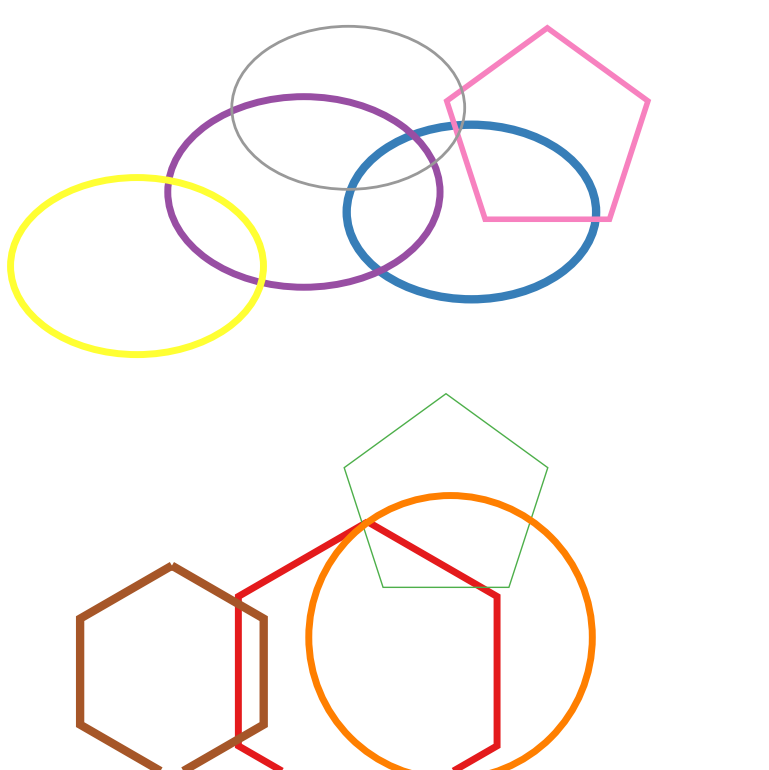[{"shape": "hexagon", "thickness": 2.5, "radius": 0.97, "center": [0.478, 0.128]}, {"shape": "oval", "thickness": 3, "radius": 0.81, "center": [0.612, 0.725]}, {"shape": "pentagon", "thickness": 0.5, "radius": 0.7, "center": [0.579, 0.35]}, {"shape": "oval", "thickness": 2.5, "radius": 0.88, "center": [0.395, 0.751]}, {"shape": "circle", "thickness": 2.5, "radius": 0.92, "center": [0.585, 0.172]}, {"shape": "oval", "thickness": 2.5, "radius": 0.82, "center": [0.178, 0.654]}, {"shape": "hexagon", "thickness": 3, "radius": 0.69, "center": [0.223, 0.128]}, {"shape": "pentagon", "thickness": 2, "radius": 0.69, "center": [0.711, 0.826]}, {"shape": "oval", "thickness": 1, "radius": 0.76, "center": [0.452, 0.86]}]